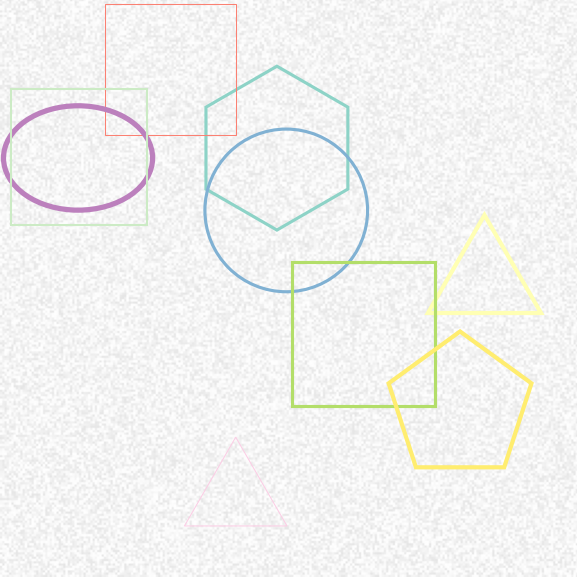[{"shape": "hexagon", "thickness": 1.5, "radius": 0.71, "center": [0.48, 0.743]}, {"shape": "triangle", "thickness": 2, "radius": 0.57, "center": [0.839, 0.514]}, {"shape": "square", "thickness": 0.5, "radius": 0.57, "center": [0.295, 0.879]}, {"shape": "circle", "thickness": 1.5, "radius": 0.7, "center": [0.496, 0.635]}, {"shape": "square", "thickness": 1.5, "radius": 0.62, "center": [0.629, 0.421]}, {"shape": "triangle", "thickness": 0.5, "radius": 0.51, "center": [0.408, 0.14]}, {"shape": "oval", "thickness": 2.5, "radius": 0.65, "center": [0.135, 0.726]}, {"shape": "square", "thickness": 1, "radius": 0.59, "center": [0.137, 0.728]}, {"shape": "pentagon", "thickness": 2, "radius": 0.65, "center": [0.797, 0.295]}]